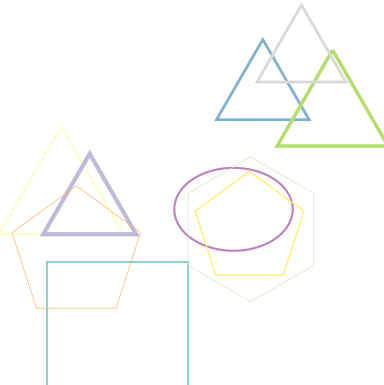[{"shape": "square", "thickness": 1.5, "radius": 0.92, "center": [0.306, 0.135]}, {"shape": "triangle", "thickness": 1, "radius": 0.93, "center": [0.159, 0.486]}, {"shape": "triangle", "thickness": 3, "radius": 0.7, "center": [0.233, 0.461]}, {"shape": "triangle", "thickness": 2, "radius": 0.69, "center": [0.683, 0.758]}, {"shape": "pentagon", "thickness": 0.5, "radius": 0.88, "center": [0.198, 0.341]}, {"shape": "triangle", "thickness": 2.5, "radius": 0.83, "center": [0.864, 0.704]}, {"shape": "triangle", "thickness": 2, "radius": 0.67, "center": [0.783, 0.854]}, {"shape": "oval", "thickness": 1.5, "radius": 0.77, "center": [0.606, 0.456]}, {"shape": "hexagon", "thickness": 0.5, "radius": 0.94, "center": [0.651, 0.404]}, {"shape": "pentagon", "thickness": 1, "radius": 0.74, "center": [0.648, 0.406]}]